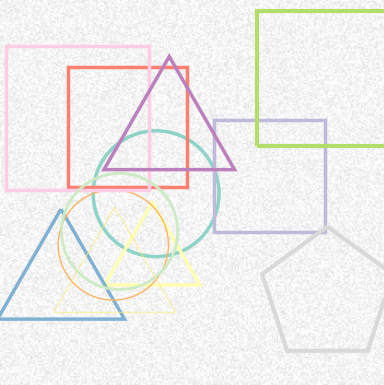[{"shape": "circle", "thickness": 2.5, "radius": 0.82, "center": [0.405, 0.497]}, {"shape": "triangle", "thickness": 2.5, "radius": 0.72, "center": [0.395, 0.331]}, {"shape": "square", "thickness": 2.5, "radius": 0.72, "center": [0.699, 0.543]}, {"shape": "square", "thickness": 2.5, "radius": 0.78, "center": [0.331, 0.67]}, {"shape": "triangle", "thickness": 2.5, "radius": 0.95, "center": [0.158, 0.266]}, {"shape": "circle", "thickness": 1, "radius": 0.72, "center": [0.294, 0.364]}, {"shape": "square", "thickness": 3, "radius": 0.88, "center": [0.842, 0.796]}, {"shape": "square", "thickness": 2.5, "radius": 0.93, "center": [0.201, 0.693]}, {"shape": "pentagon", "thickness": 3, "radius": 0.89, "center": [0.85, 0.233]}, {"shape": "triangle", "thickness": 2.5, "radius": 0.98, "center": [0.44, 0.657]}, {"shape": "circle", "thickness": 2, "radius": 0.75, "center": [0.311, 0.399]}, {"shape": "triangle", "thickness": 0.5, "radius": 0.91, "center": [0.298, 0.28]}]